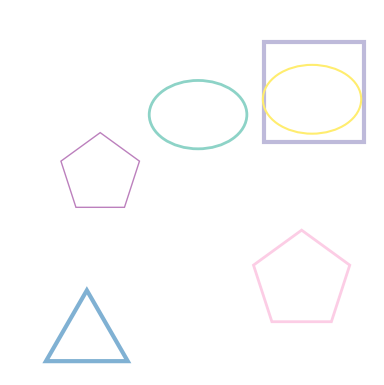[{"shape": "oval", "thickness": 2, "radius": 0.63, "center": [0.514, 0.702]}, {"shape": "square", "thickness": 3, "radius": 0.65, "center": [0.816, 0.762]}, {"shape": "triangle", "thickness": 3, "radius": 0.61, "center": [0.226, 0.123]}, {"shape": "pentagon", "thickness": 2, "radius": 0.66, "center": [0.783, 0.271]}, {"shape": "pentagon", "thickness": 1, "radius": 0.54, "center": [0.26, 0.548]}, {"shape": "oval", "thickness": 1.5, "radius": 0.64, "center": [0.811, 0.742]}]